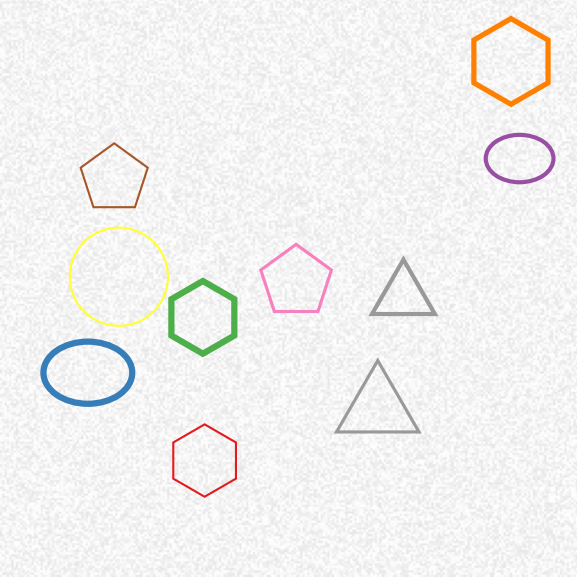[{"shape": "hexagon", "thickness": 1, "radius": 0.31, "center": [0.354, 0.202]}, {"shape": "oval", "thickness": 3, "radius": 0.38, "center": [0.152, 0.354]}, {"shape": "hexagon", "thickness": 3, "radius": 0.31, "center": [0.351, 0.45]}, {"shape": "oval", "thickness": 2, "radius": 0.29, "center": [0.9, 0.725]}, {"shape": "hexagon", "thickness": 2.5, "radius": 0.37, "center": [0.885, 0.893]}, {"shape": "circle", "thickness": 1, "radius": 0.42, "center": [0.206, 0.52]}, {"shape": "pentagon", "thickness": 1, "radius": 0.31, "center": [0.198, 0.69]}, {"shape": "pentagon", "thickness": 1.5, "radius": 0.32, "center": [0.513, 0.512]}, {"shape": "triangle", "thickness": 2, "radius": 0.31, "center": [0.699, 0.487]}, {"shape": "triangle", "thickness": 1.5, "radius": 0.41, "center": [0.654, 0.292]}]